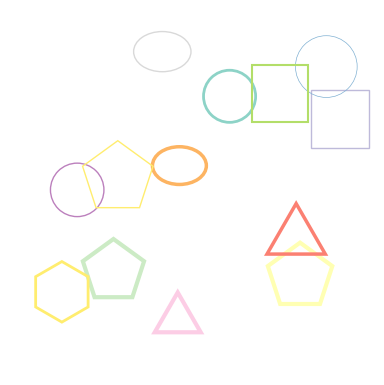[{"shape": "circle", "thickness": 2, "radius": 0.34, "center": [0.596, 0.75]}, {"shape": "pentagon", "thickness": 3, "radius": 0.44, "center": [0.779, 0.282]}, {"shape": "square", "thickness": 1, "radius": 0.38, "center": [0.883, 0.691]}, {"shape": "triangle", "thickness": 2.5, "radius": 0.44, "center": [0.769, 0.384]}, {"shape": "circle", "thickness": 0.5, "radius": 0.4, "center": [0.848, 0.827]}, {"shape": "oval", "thickness": 2.5, "radius": 0.35, "center": [0.466, 0.57]}, {"shape": "square", "thickness": 1.5, "radius": 0.37, "center": [0.727, 0.758]}, {"shape": "triangle", "thickness": 3, "radius": 0.34, "center": [0.462, 0.171]}, {"shape": "oval", "thickness": 1, "radius": 0.37, "center": [0.422, 0.866]}, {"shape": "circle", "thickness": 1, "radius": 0.35, "center": [0.2, 0.507]}, {"shape": "pentagon", "thickness": 3, "radius": 0.42, "center": [0.295, 0.296]}, {"shape": "hexagon", "thickness": 2, "radius": 0.39, "center": [0.161, 0.242]}, {"shape": "pentagon", "thickness": 1, "radius": 0.48, "center": [0.306, 0.538]}]